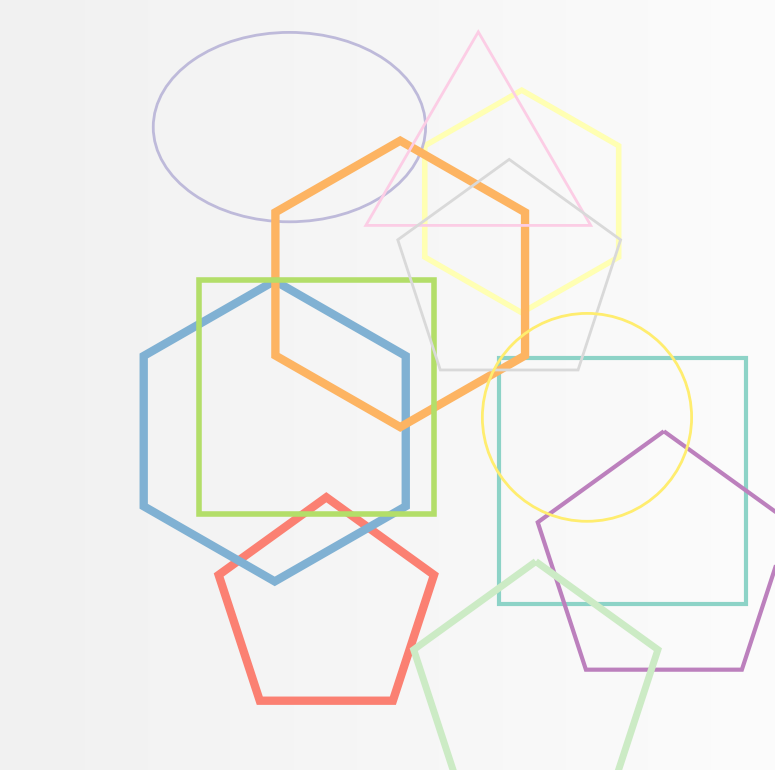[{"shape": "square", "thickness": 1.5, "radius": 0.8, "center": [0.803, 0.375]}, {"shape": "hexagon", "thickness": 2, "radius": 0.72, "center": [0.673, 0.738]}, {"shape": "oval", "thickness": 1, "radius": 0.88, "center": [0.373, 0.835]}, {"shape": "pentagon", "thickness": 3, "radius": 0.73, "center": [0.421, 0.208]}, {"shape": "hexagon", "thickness": 3, "radius": 0.98, "center": [0.354, 0.44]}, {"shape": "hexagon", "thickness": 3, "radius": 0.93, "center": [0.516, 0.631]}, {"shape": "square", "thickness": 2, "radius": 0.76, "center": [0.409, 0.484]}, {"shape": "triangle", "thickness": 1, "radius": 0.84, "center": [0.617, 0.791]}, {"shape": "pentagon", "thickness": 1, "radius": 0.76, "center": [0.657, 0.642]}, {"shape": "pentagon", "thickness": 1.5, "radius": 0.86, "center": [0.857, 0.269]}, {"shape": "pentagon", "thickness": 2.5, "radius": 0.83, "center": [0.691, 0.105]}, {"shape": "circle", "thickness": 1, "radius": 0.68, "center": [0.757, 0.458]}]